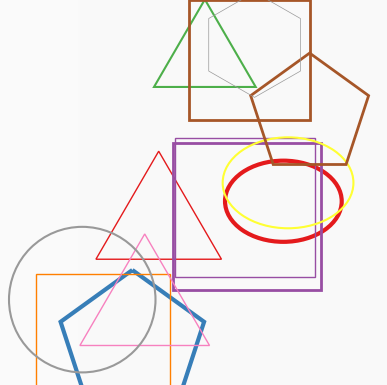[{"shape": "triangle", "thickness": 1, "radius": 0.94, "center": [0.41, 0.42]}, {"shape": "oval", "thickness": 3, "radius": 0.75, "center": [0.731, 0.477]}, {"shape": "pentagon", "thickness": 3, "radius": 0.97, "center": [0.342, 0.104]}, {"shape": "triangle", "thickness": 1.5, "radius": 0.76, "center": [0.529, 0.85]}, {"shape": "square", "thickness": 2, "radius": 0.95, "center": [0.638, 0.438]}, {"shape": "square", "thickness": 1, "radius": 0.91, "center": [0.633, 0.461]}, {"shape": "square", "thickness": 1, "radius": 0.87, "center": [0.266, 0.114]}, {"shape": "oval", "thickness": 1.5, "radius": 0.84, "center": [0.743, 0.525]}, {"shape": "pentagon", "thickness": 2, "radius": 0.8, "center": [0.799, 0.702]}, {"shape": "square", "thickness": 2, "radius": 0.78, "center": [0.645, 0.844]}, {"shape": "triangle", "thickness": 1, "radius": 0.97, "center": [0.373, 0.199]}, {"shape": "circle", "thickness": 1.5, "radius": 0.95, "center": [0.212, 0.222]}, {"shape": "hexagon", "thickness": 0.5, "radius": 0.68, "center": [0.657, 0.884]}]